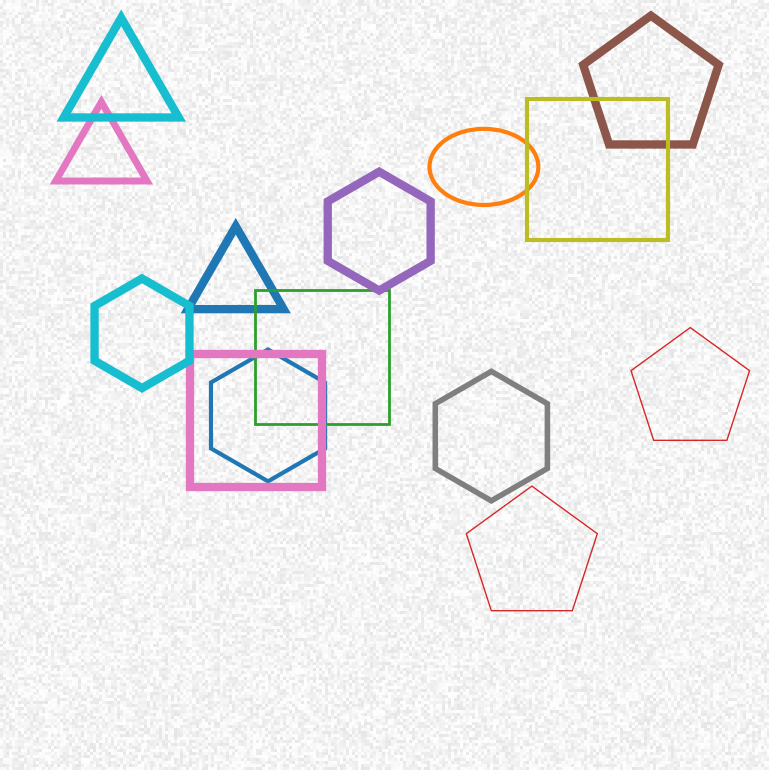[{"shape": "triangle", "thickness": 3, "radius": 0.36, "center": [0.306, 0.634]}, {"shape": "hexagon", "thickness": 1.5, "radius": 0.43, "center": [0.348, 0.46]}, {"shape": "oval", "thickness": 1.5, "radius": 0.35, "center": [0.628, 0.783]}, {"shape": "square", "thickness": 1, "radius": 0.44, "center": [0.418, 0.536]}, {"shape": "pentagon", "thickness": 0.5, "radius": 0.4, "center": [0.896, 0.494]}, {"shape": "pentagon", "thickness": 0.5, "radius": 0.45, "center": [0.691, 0.279]}, {"shape": "hexagon", "thickness": 3, "radius": 0.39, "center": [0.492, 0.7]}, {"shape": "pentagon", "thickness": 3, "radius": 0.46, "center": [0.845, 0.887]}, {"shape": "triangle", "thickness": 2.5, "radius": 0.34, "center": [0.132, 0.799]}, {"shape": "square", "thickness": 3, "radius": 0.43, "center": [0.332, 0.454]}, {"shape": "hexagon", "thickness": 2, "radius": 0.42, "center": [0.638, 0.434]}, {"shape": "square", "thickness": 1.5, "radius": 0.46, "center": [0.776, 0.78]}, {"shape": "hexagon", "thickness": 3, "radius": 0.36, "center": [0.184, 0.567]}, {"shape": "triangle", "thickness": 3, "radius": 0.43, "center": [0.157, 0.891]}]